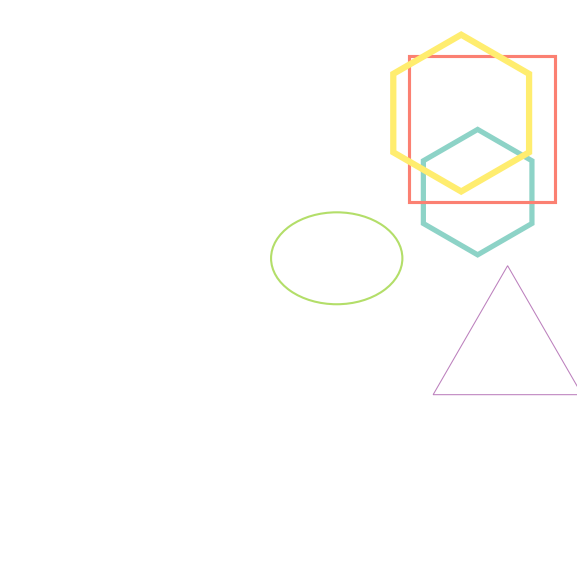[{"shape": "hexagon", "thickness": 2.5, "radius": 0.54, "center": [0.827, 0.666]}, {"shape": "square", "thickness": 1.5, "radius": 0.63, "center": [0.834, 0.775]}, {"shape": "oval", "thickness": 1, "radius": 0.57, "center": [0.583, 0.552]}, {"shape": "triangle", "thickness": 0.5, "radius": 0.74, "center": [0.879, 0.39]}, {"shape": "hexagon", "thickness": 3, "radius": 0.68, "center": [0.799, 0.803]}]